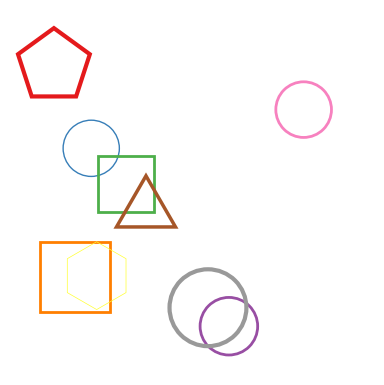[{"shape": "pentagon", "thickness": 3, "radius": 0.49, "center": [0.14, 0.829]}, {"shape": "circle", "thickness": 1, "radius": 0.37, "center": [0.237, 0.615]}, {"shape": "square", "thickness": 2, "radius": 0.36, "center": [0.328, 0.522]}, {"shape": "circle", "thickness": 2, "radius": 0.37, "center": [0.594, 0.153]}, {"shape": "square", "thickness": 2, "radius": 0.46, "center": [0.194, 0.281]}, {"shape": "hexagon", "thickness": 0.5, "radius": 0.44, "center": [0.251, 0.284]}, {"shape": "triangle", "thickness": 2.5, "radius": 0.44, "center": [0.379, 0.455]}, {"shape": "circle", "thickness": 2, "radius": 0.36, "center": [0.789, 0.715]}, {"shape": "circle", "thickness": 3, "radius": 0.5, "center": [0.54, 0.201]}]